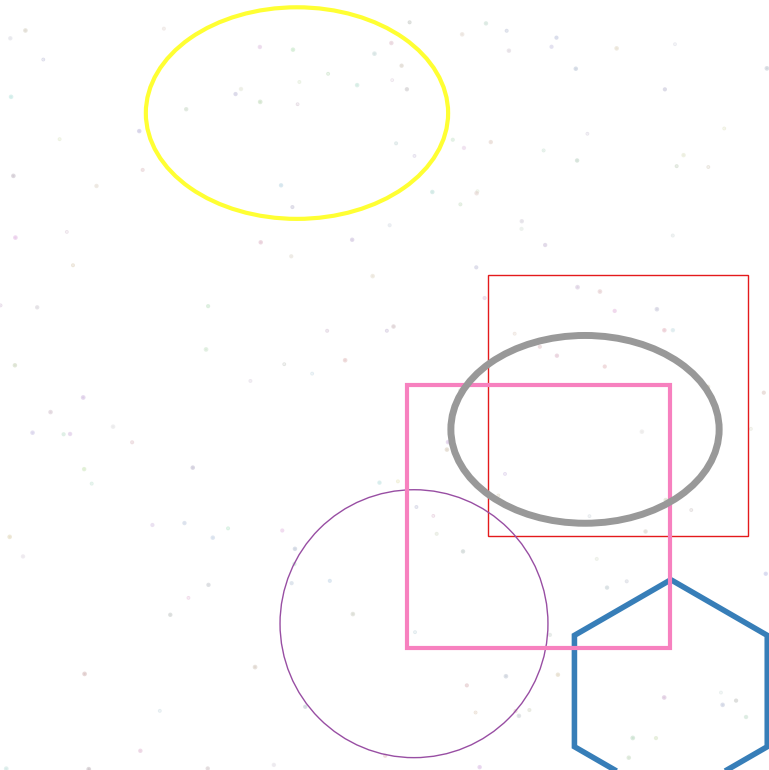[{"shape": "square", "thickness": 0.5, "radius": 0.85, "center": [0.803, 0.473]}, {"shape": "hexagon", "thickness": 2, "radius": 0.72, "center": [0.871, 0.103]}, {"shape": "circle", "thickness": 0.5, "radius": 0.87, "center": [0.538, 0.19]}, {"shape": "oval", "thickness": 1.5, "radius": 0.98, "center": [0.386, 0.853]}, {"shape": "square", "thickness": 1.5, "radius": 0.85, "center": [0.7, 0.33]}, {"shape": "oval", "thickness": 2.5, "radius": 0.87, "center": [0.76, 0.442]}]